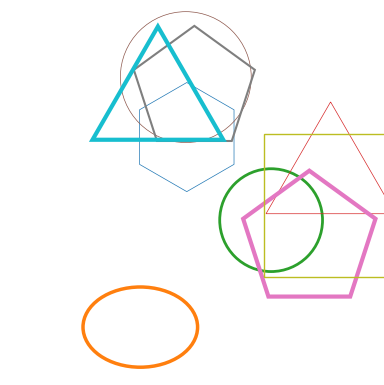[{"shape": "hexagon", "thickness": 0.5, "radius": 0.71, "center": [0.485, 0.644]}, {"shape": "oval", "thickness": 2.5, "radius": 0.74, "center": [0.364, 0.15]}, {"shape": "circle", "thickness": 2, "radius": 0.67, "center": [0.704, 0.428]}, {"shape": "triangle", "thickness": 0.5, "radius": 0.97, "center": [0.859, 0.542]}, {"shape": "circle", "thickness": 0.5, "radius": 0.85, "center": [0.483, 0.8]}, {"shape": "pentagon", "thickness": 3, "radius": 0.9, "center": [0.803, 0.376]}, {"shape": "pentagon", "thickness": 1.5, "radius": 0.83, "center": [0.505, 0.767]}, {"shape": "square", "thickness": 1, "radius": 0.93, "center": [0.873, 0.466]}, {"shape": "triangle", "thickness": 3, "radius": 0.98, "center": [0.41, 0.735]}]